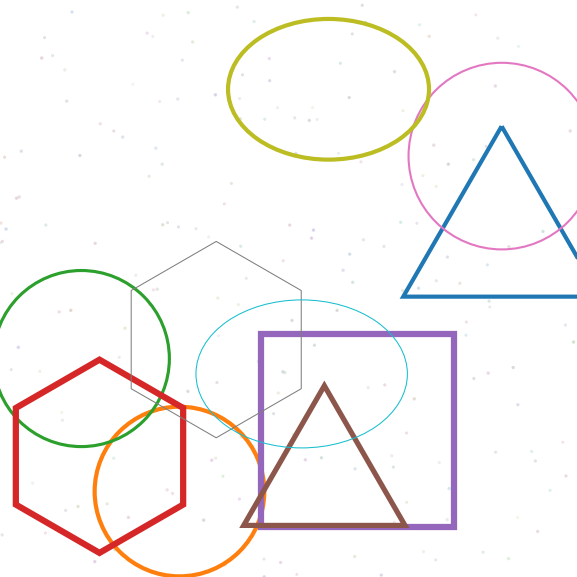[{"shape": "triangle", "thickness": 2, "radius": 0.98, "center": [0.869, 0.584]}, {"shape": "circle", "thickness": 2, "radius": 0.73, "center": [0.311, 0.148]}, {"shape": "circle", "thickness": 1.5, "radius": 0.76, "center": [0.141, 0.378]}, {"shape": "hexagon", "thickness": 3, "radius": 0.84, "center": [0.172, 0.209]}, {"shape": "square", "thickness": 3, "radius": 0.84, "center": [0.619, 0.254]}, {"shape": "triangle", "thickness": 2.5, "radius": 0.81, "center": [0.562, 0.17]}, {"shape": "circle", "thickness": 1, "radius": 0.81, "center": [0.869, 0.729]}, {"shape": "hexagon", "thickness": 0.5, "radius": 0.85, "center": [0.374, 0.411]}, {"shape": "oval", "thickness": 2, "radius": 0.87, "center": [0.569, 0.845]}, {"shape": "oval", "thickness": 0.5, "radius": 0.92, "center": [0.522, 0.352]}]